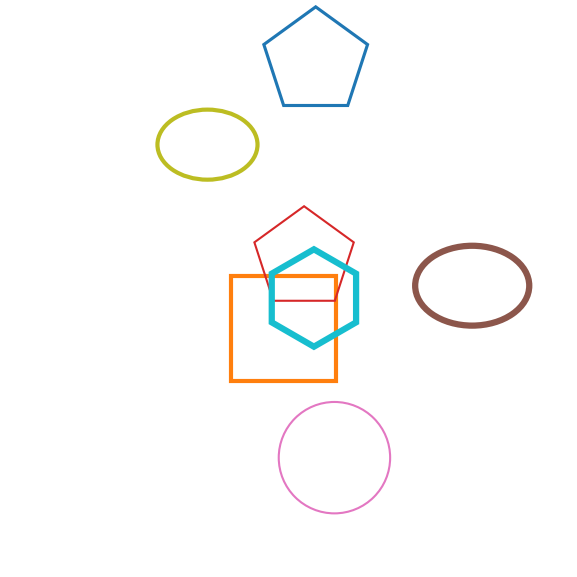[{"shape": "pentagon", "thickness": 1.5, "radius": 0.47, "center": [0.547, 0.893]}, {"shape": "square", "thickness": 2, "radius": 0.46, "center": [0.491, 0.431]}, {"shape": "pentagon", "thickness": 1, "radius": 0.45, "center": [0.527, 0.552]}, {"shape": "oval", "thickness": 3, "radius": 0.49, "center": [0.818, 0.504]}, {"shape": "circle", "thickness": 1, "radius": 0.48, "center": [0.579, 0.207]}, {"shape": "oval", "thickness": 2, "radius": 0.43, "center": [0.359, 0.749]}, {"shape": "hexagon", "thickness": 3, "radius": 0.42, "center": [0.544, 0.483]}]